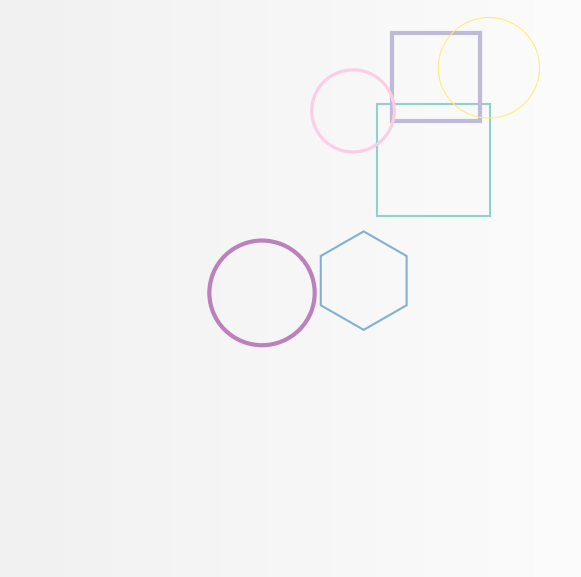[{"shape": "square", "thickness": 1, "radius": 0.49, "center": [0.746, 0.722]}, {"shape": "square", "thickness": 2, "radius": 0.38, "center": [0.75, 0.866]}, {"shape": "hexagon", "thickness": 1, "radius": 0.43, "center": [0.626, 0.513]}, {"shape": "circle", "thickness": 1.5, "radius": 0.36, "center": [0.607, 0.807]}, {"shape": "circle", "thickness": 2, "radius": 0.45, "center": [0.451, 0.492]}, {"shape": "circle", "thickness": 0.5, "radius": 0.44, "center": [0.841, 0.882]}]